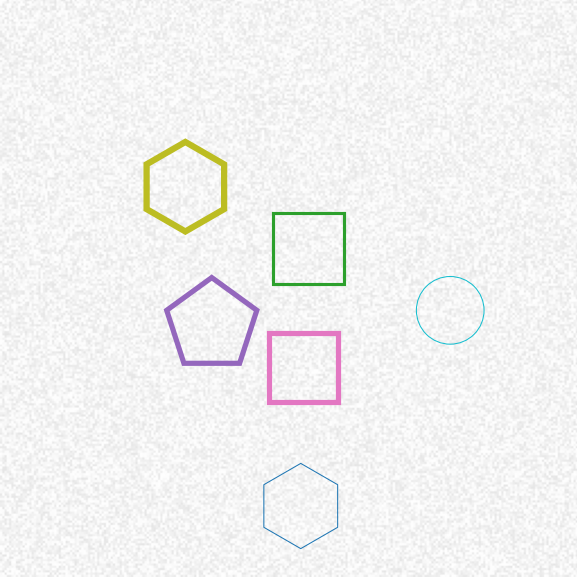[{"shape": "hexagon", "thickness": 0.5, "radius": 0.37, "center": [0.521, 0.123]}, {"shape": "square", "thickness": 1.5, "radius": 0.31, "center": [0.534, 0.568]}, {"shape": "pentagon", "thickness": 2.5, "radius": 0.41, "center": [0.367, 0.436]}, {"shape": "square", "thickness": 2.5, "radius": 0.3, "center": [0.526, 0.363]}, {"shape": "hexagon", "thickness": 3, "radius": 0.39, "center": [0.321, 0.676]}, {"shape": "circle", "thickness": 0.5, "radius": 0.29, "center": [0.78, 0.462]}]